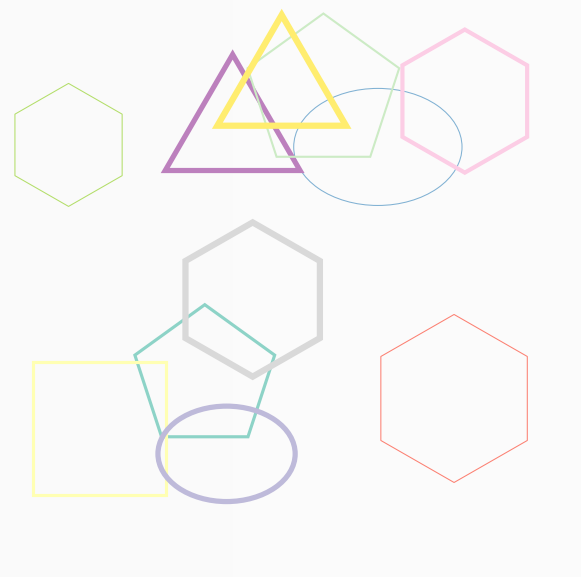[{"shape": "pentagon", "thickness": 1.5, "radius": 0.63, "center": [0.352, 0.345]}, {"shape": "square", "thickness": 1.5, "radius": 0.57, "center": [0.171, 0.257]}, {"shape": "oval", "thickness": 2.5, "radius": 0.59, "center": [0.39, 0.213]}, {"shape": "hexagon", "thickness": 0.5, "radius": 0.73, "center": [0.781, 0.309]}, {"shape": "oval", "thickness": 0.5, "radius": 0.72, "center": [0.65, 0.745]}, {"shape": "hexagon", "thickness": 0.5, "radius": 0.53, "center": [0.118, 0.748]}, {"shape": "hexagon", "thickness": 2, "radius": 0.62, "center": [0.8, 0.824]}, {"shape": "hexagon", "thickness": 3, "radius": 0.67, "center": [0.435, 0.48]}, {"shape": "triangle", "thickness": 2.5, "radius": 0.67, "center": [0.4, 0.771]}, {"shape": "pentagon", "thickness": 1, "radius": 0.69, "center": [0.556, 0.839]}, {"shape": "triangle", "thickness": 3, "radius": 0.64, "center": [0.485, 0.845]}]